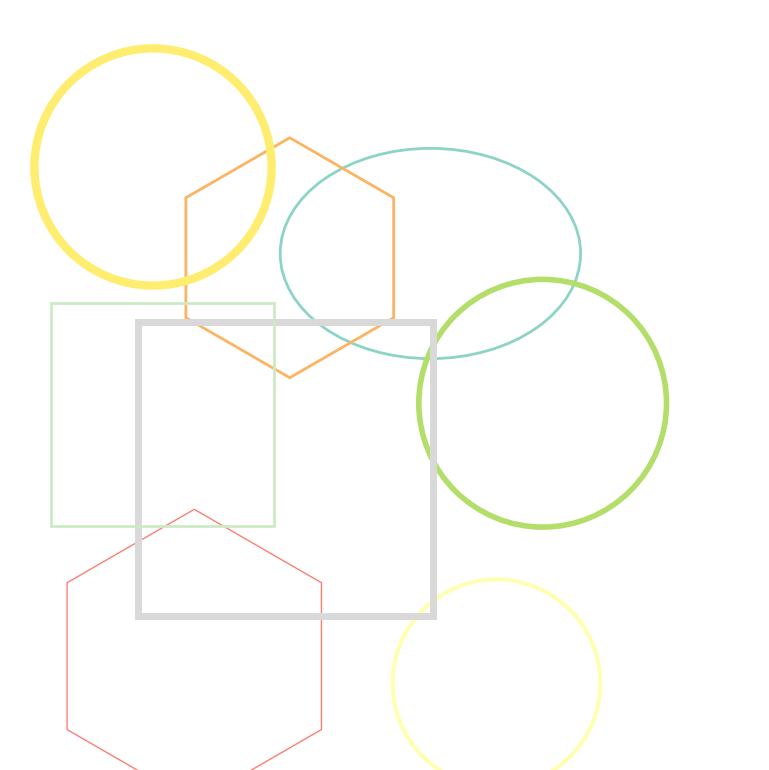[{"shape": "oval", "thickness": 1, "radius": 0.98, "center": [0.559, 0.671]}, {"shape": "circle", "thickness": 1.5, "radius": 0.67, "center": [0.645, 0.113]}, {"shape": "hexagon", "thickness": 0.5, "radius": 0.95, "center": [0.252, 0.148]}, {"shape": "hexagon", "thickness": 1, "radius": 0.78, "center": [0.376, 0.665]}, {"shape": "circle", "thickness": 2, "radius": 0.8, "center": [0.705, 0.476]}, {"shape": "square", "thickness": 2.5, "radius": 0.96, "center": [0.37, 0.391]}, {"shape": "square", "thickness": 1, "radius": 0.72, "center": [0.211, 0.462]}, {"shape": "circle", "thickness": 3, "radius": 0.77, "center": [0.199, 0.783]}]